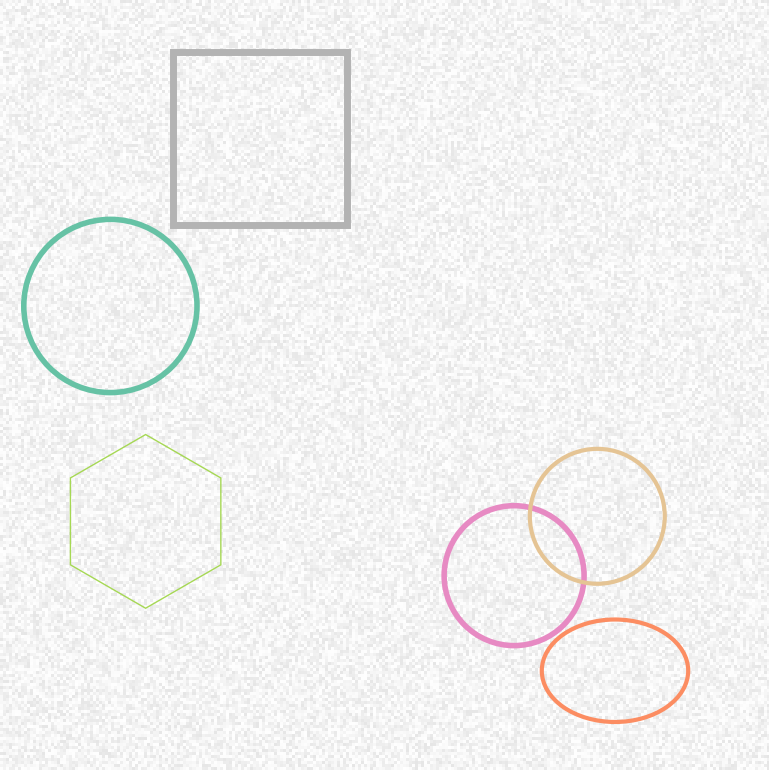[{"shape": "circle", "thickness": 2, "radius": 0.56, "center": [0.143, 0.603]}, {"shape": "oval", "thickness": 1.5, "radius": 0.48, "center": [0.799, 0.129]}, {"shape": "circle", "thickness": 2, "radius": 0.45, "center": [0.668, 0.252]}, {"shape": "hexagon", "thickness": 0.5, "radius": 0.56, "center": [0.189, 0.323]}, {"shape": "circle", "thickness": 1.5, "radius": 0.44, "center": [0.776, 0.329]}, {"shape": "square", "thickness": 2.5, "radius": 0.56, "center": [0.338, 0.82]}]